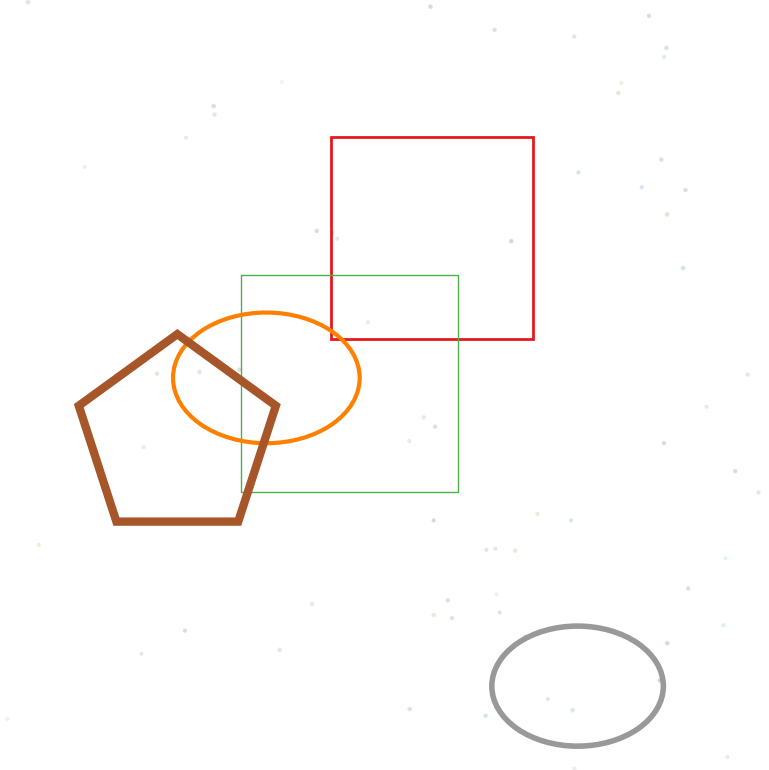[{"shape": "square", "thickness": 1, "radius": 0.66, "center": [0.561, 0.691]}, {"shape": "square", "thickness": 0.5, "radius": 0.7, "center": [0.454, 0.502]}, {"shape": "oval", "thickness": 1.5, "radius": 0.61, "center": [0.346, 0.509]}, {"shape": "pentagon", "thickness": 3, "radius": 0.67, "center": [0.23, 0.431]}, {"shape": "oval", "thickness": 2, "radius": 0.56, "center": [0.75, 0.109]}]